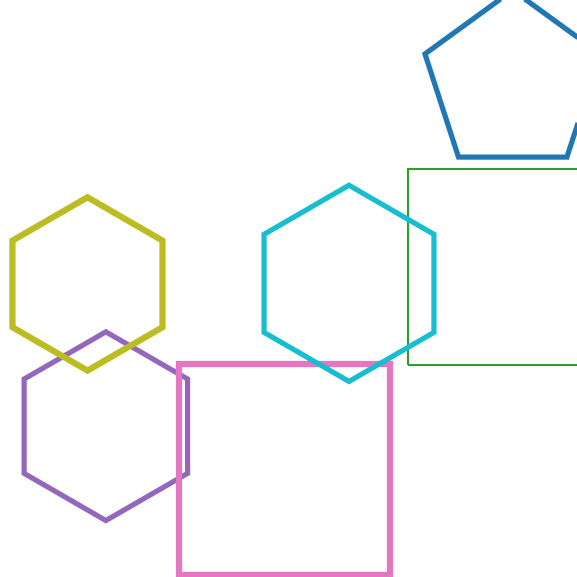[{"shape": "pentagon", "thickness": 2.5, "radius": 0.8, "center": [0.888, 0.856]}, {"shape": "square", "thickness": 1, "radius": 0.85, "center": [0.876, 0.537]}, {"shape": "hexagon", "thickness": 2.5, "radius": 0.82, "center": [0.183, 0.261]}, {"shape": "square", "thickness": 3, "radius": 0.91, "center": [0.492, 0.186]}, {"shape": "hexagon", "thickness": 3, "radius": 0.75, "center": [0.151, 0.507]}, {"shape": "hexagon", "thickness": 2.5, "radius": 0.85, "center": [0.604, 0.508]}]